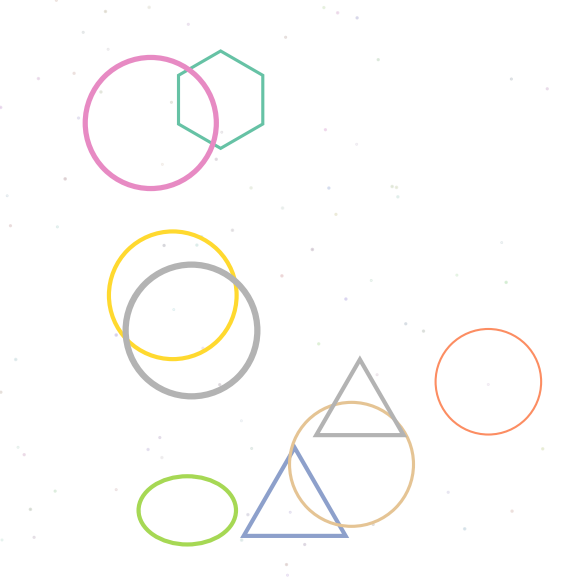[{"shape": "hexagon", "thickness": 1.5, "radius": 0.42, "center": [0.382, 0.827]}, {"shape": "circle", "thickness": 1, "radius": 0.46, "center": [0.846, 0.338]}, {"shape": "triangle", "thickness": 2, "radius": 0.51, "center": [0.51, 0.122]}, {"shape": "circle", "thickness": 2.5, "radius": 0.57, "center": [0.261, 0.786]}, {"shape": "oval", "thickness": 2, "radius": 0.42, "center": [0.324, 0.115]}, {"shape": "circle", "thickness": 2, "radius": 0.55, "center": [0.299, 0.488]}, {"shape": "circle", "thickness": 1.5, "radius": 0.54, "center": [0.609, 0.195]}, {"shape": "circle", "thickness": 3, "radius": 0.57, "center": [0.332, 0.427]}, {"shape": "triangle", "thickness": 2, "radius": 0.44, "center": [0.623, 0.289]}]